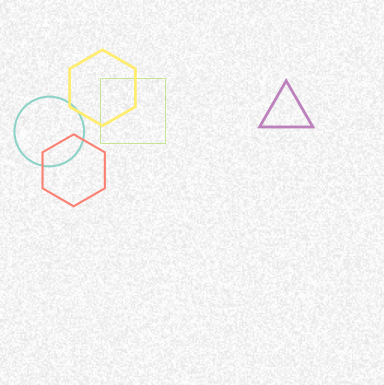[{"shape": "circle", "thickness": 1.5, "radius": 0.45, "center": [0.128, 0.658]}, {"shape": "hexagon", "thickness": 1.5, "radius": 0.47, "center": [0.191, 0.558]}, {"shape": "square", "thickness": 0.5, "radius": 0.42, "center": [0.344, 0.713]}, {"shape": "triangle", "thickness": 2, "radius": 0.4, "center": [0.743, 0.71]}, {"shape": "hexagon", "thickness": 2, "radius": 0.49, "center": [0.266, 0.772]}]